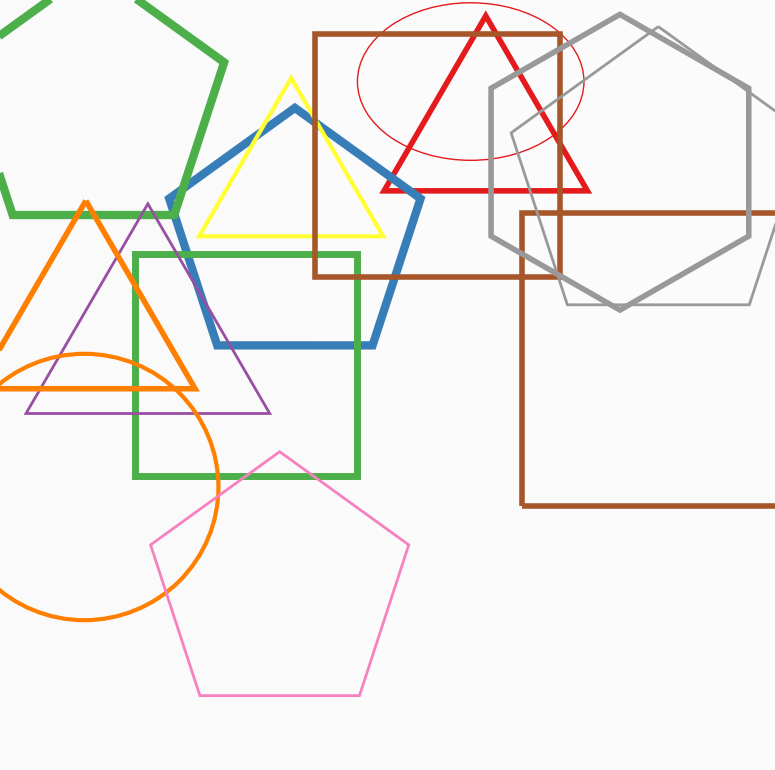[{"shape": "triangle", "thickness": 2, "radius": 0.76, "center": [0.627, 0.828]}, {"shape": "oval", "thickness": 0.5, "radius": 0.73, "center": [0.607, 0.894]}, {"shape": "pentagon", "thickness": 3, "radius": 0.85, "center": [0.38, 0.689]}, {"shape": "pentagon", "thickness": 3, "radius": 0.89, "center": [0.121, 0.864]}, {"shape": "square", "thickness": 2.5, "radius": 0.72, "center": [0.317, 0.526]}, {"shape": "triangle", "thickness": 1, "radius": 0.91, "center": [0.191, 0.554]}, {"shape": "triangle", "thickness": 2, "radius": 0.81, "center": [0.111, 0.577]}, {"shape": "circle", "thickness": 1.5, "radius": 0.86, "center": [0.109, 0.368]}, {"shape": "triangle", "thickness": 1.5, "radius": 0.69, "center": [0.376, 0.762]}, {"shape": "square", "thickness": 2, "radius": 0.79, "center": [0.564, 0.798]}, {"shape": "square", "thickness": 2, "radius": 0.95, "center": [0.864, 0.533]}, {"shape": "pentagon", "thickness": 1, "radius": 0.88, "center": [0.361, 0.238]}, {"shape": "pentagon", "thickness": 1, "radius": 1.0, "center": [0.849, 0.766]}, {"shape": "hexagon", "thickness": 2, "radius": 0.96, "center": [0.8, 0.789]}]